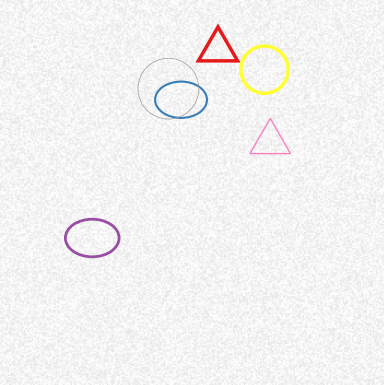[{"shape": "triangle", "thickness": 2.5, "radius": 0.29, "center": [0.566, 0.871]}, {"shape": "oval", "thickness": 1.5, "radius": 0.34, "center": [0.47, 0.741]}, {"shape": "oval", "thickness": 2, "radius": 0.35, "center": [0.24, 0.382]}, {"shape": "circle", "thickness": 2.5, "radius": 0.31, "center": [0.687, 0.819]}, {"shape": "triangle", "thickness": 1, "radius": 0.3, "center": [0.702, 0.631]}, {"shape": "circle", "thickness": 0.5, "radius": 0.39, "center": [0.438, 0.77]}]